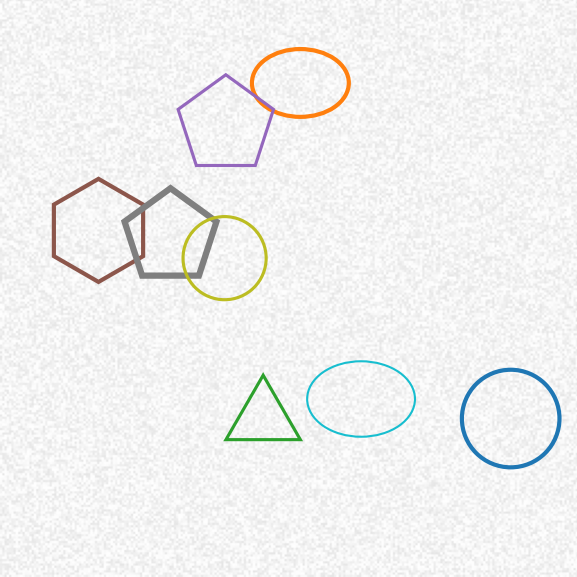[{"shape": "circle", "thickness": 2, "radius": 0.42, "center": [0.884, 0.274]}, {"shape": "oval", "thickness": 2, "radius": 0.42, "center": [0.52, 0.855]}, {"shape": "triangle", "thickness": 1.5, "radius": 0.37, "center": [0.456, 0.275]}, {"shape": "pentagon", "thickness": 1.5, "radius": 0.43, "center": [0.391, 0.783]}, {"shape": "hexagon", "thickness": 2, "radius": 0.45, "center": [0.171, 0.6]}, {"shape": "pentagon", "thickness": 3, "radius": 0.42, "center": [0.295, 0.59]}, {"shape": "circle", "thickness": 1.5, "radius": 0.36, "center": [0.389, 0.552]}, {"shape": "oval", "thickness": 1, "radius": 0.47, "center": [0.625, 0.308]}]